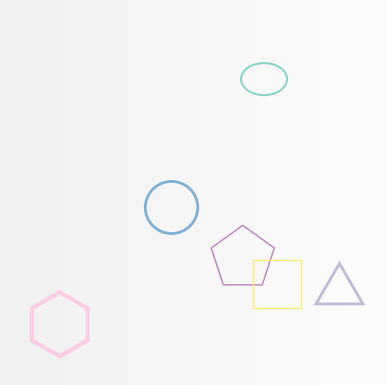[{"shape": "oval", "thickness": 1.5, "radius": 0.3, "center": [0.681, 0.795]}, {"shape": "triangle", "thickness": 2, "radius": 0.35, "center": [0.876, 0.246]}, {"shape": "circle", "thickness": 2, "radius": 0.34, "center": [0.443, 0.461]}, {"shape": "hexagon", "thickness": 3, "radius": 0.42, "center": [0.154, 0.158]}, {"shape": "pentagon", "thickness": 1, "radius": 0.43, "center": [0.626, 0.329]}, {"shape": "square", "thickness": 1, "radius": 0.31, "center": [0.714, 0.263]}]